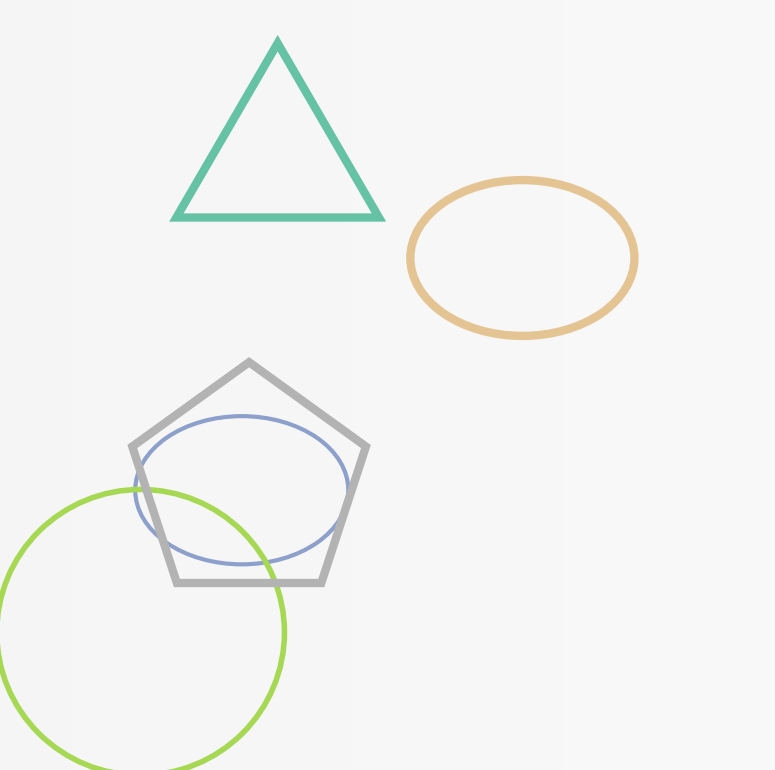[{"shape": "triangle", "thickness": 3, "radius": 0.75, "center": [0.358, 0.793]}, {"shape": "oval", "thickness": 1.5, "radius": 0.69, "center": [0.312, 0.363]}, {"shape": "circle", "thickness": 2, "radius": 0.93, "center": [0.181, 0.179]}, {"shape": "oval", "thickness": 3, "radius": 0.72, "center": [0.674, 0.665]}, {"shape": "pentagon", "thickness": 3, "radius": 0.79, "center": [0.321, 0.371]}]